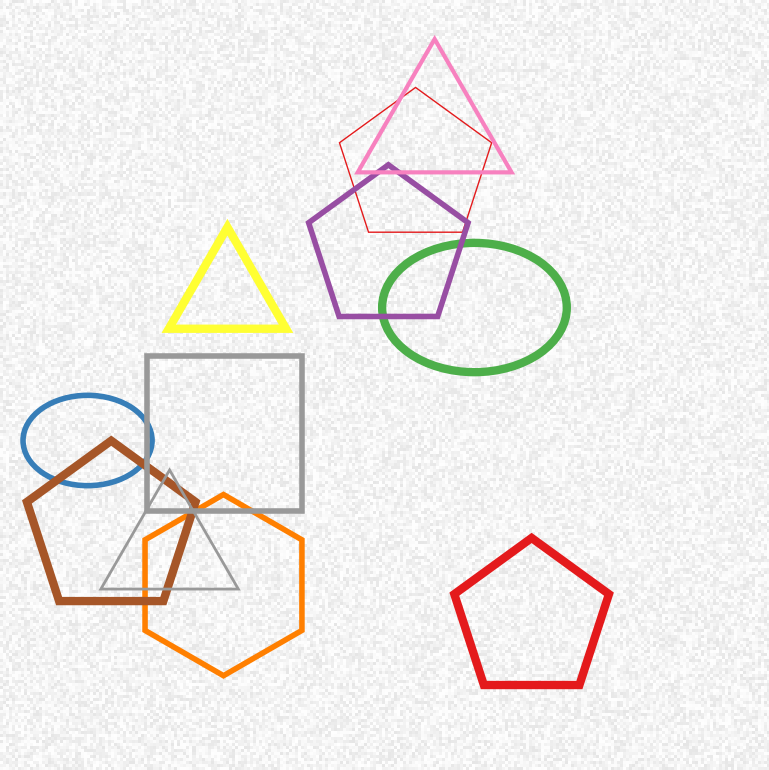[{"shape": "pentagon", "thickness": 0.5, "radius": 0.52, "center": [0.54, 0.783]}, {"shape": "pentagon", "thickness": 3, "radius": 0.53, "center": [0.69, 0.196]}, {"shape": "oval", "thickness": 2, "radius": 0.42, "center": [0.114, 0.428]}, {"shape": "oval", "thickness": 3, "radius": 0.6, "center": [0.616, 0.601]}, {"shape": "pentagon", "thickness": 2, "radius": 0.54, "center": [0.504, 0.677]}, {"shape": "hexagon", "thickness": 2, "radius": 0.59, "center": [0.29, 0.24]}, {"shape": "triangle", "thickness": 3, "radius": 0.44, "center": [0.295, 0.617]}, {"shape": "pentagon", "thickness": 3, "radius": 0.58, "center": [0.144, 0.313]}, {"shape": "triangle", "thickness": 1.5, "radius": 0.58, "center": [0.564, 0.834]}, {"shape": "triangle", "thickness": 1, "radius": 0.52, "center": [0.22, 0.287]}, {"shape": "square", "thickness": 2, "radius": 0.5, "center": [0.292, 0.437]}]